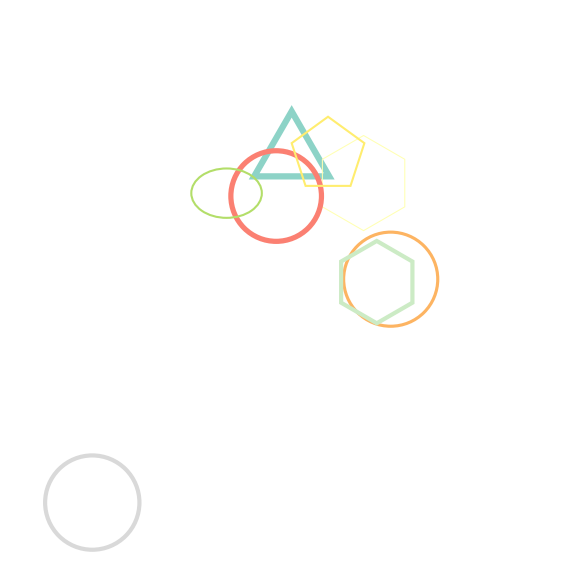[{"shape": "triangle", "thickness": 3, "radius": 0.38, "center": [0.505, 0.731]}, {"shape": "hexagon", "thickness": 0.5, "radius": 0.41, "center": [0.63, 0.682]}, {"shape": "circle", "thickness": 2.5, "radius": 0.39, "center": [0.478, 0.66]}, {"shape": "circle", "thickness": 1.5, "radius": 0.41, "center": [0.677, 0.516]}, {"shape": "oval", "thickness": 1, "radius": 0.31, "center": [0.392, 0.665]}, {"shape": "circle", "thickness": 2, "radius": 0.41, "center": [0.16, 0.129]}, {"shape": "hexagon", "thickness": 2, "radius": 0.36, "center": [0.652, 0.511]}, {"shape": "pentagon", "thickness": 1, "radius": 0.33, "center": [0.568, 0.731]}]